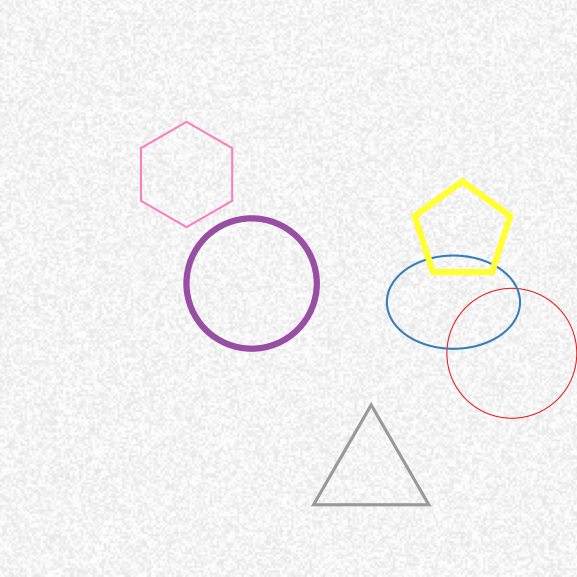[{"shape": "circle", "thickness": 0.5, "radius": 0.56, "center": [0.886, 0.387]}, {"shape": "oval", "thickness": 1, "radius": 0.58, "center": [0.785, 0.476]}, {"shape": "circle", "thickness": 3, "radius": 0.56, "center": [0.436, 0.508]}, {"shape": "pentagon", "thickness": 3, "radius": 0.43, "center": [0.801, 0.598]}, {"shape": "hexagon", "thickness": 1, "radius": 0.46, "center": [0.323, 0.697]}, {"shape": "triangle", "thickness": 1.5, "radius": 0.58, "center": [0.643, 0.183]}]